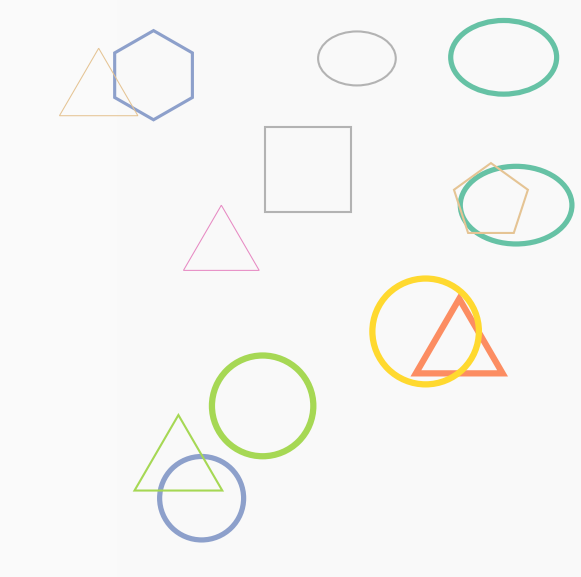[{"shape": "oval", "thickness": 2.5, "radius": 0.46, "center": [0.867, 0.9]}, {"shape": "oval", "thickness": 2.5, "radius": 0.48, "center": [0.888, 0.644]}, {"shape": "triangle", "thickness": 3, "radius": 0.43, "center": [0.79, 0.396]}, {"shape": "hexagon", "thickness": 1.5, "radius": 0.39, "center": [0.264, 0.869]}, {"shape": "circle", "thickness": 2.5, "radius": 0.36, "center": [0.347, 0.136]}, {"shape": "triangle", "thickness": 0.5, "radius": 0.38, "center": [0.381, 0.569]}, {"shape": "triangle", "thickness": 1, "radius": 0.44, "center": [0.307, 0.193]}, {"shape": "circle", "thickness": 3, "radius": 0.44, "center": [0.452, 0.296]}, {"shape": "circle", "thickness": 3, "radius": 0.46, "center": [0.732, 0.425]}, {"shape": "pentagon", "thickness": 1, "radius": 0.33, "center": [0.845, 0.65]}, {"shape": "triangle", "thickness": 0.5, "radius": 0.39, "center": [0.17, 0.838]}, {"shape": "oval", "thickness": 1, "radius": 0.33, "center": [0.614, 0.898]}, {"shape": "square", "thickness": 1, "radius": 0.37, "center": [0.53, 0.706]}]